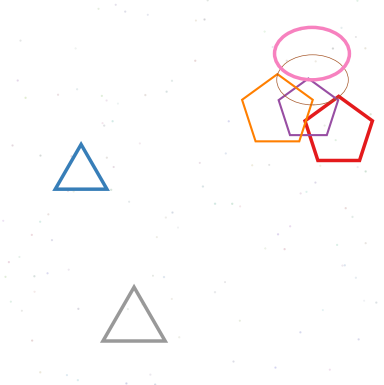[{"shape": "pentagon", "thickness": 2.5, "radius": 0.46, "center": [0.88, 0.658]}, {"shape": "triangle", "thickness": 2.5, "radius": 0.39, "center": [0.211, 0.547]}, {"shape": "pentagon", "thickness": 1.5, "radius": 0.41, "center": [0.801, 0.715]}, {"shape": "pentagon", "thickness": 1.5, "radius": 0.48, "center": [0.721, 0.711]}, {"shape": "oval", "thickness": 0.5, "radius": 0.46, "center": [0.812, 0.793]}, {"shape": "oval", "thickness": 2.5, "radius": 0.49, "center": [0.81, 0.861]}, {"shape": "triangle", "thickness": 2.5, "radius": 0.47, "center": [0.348, 0.161]}]